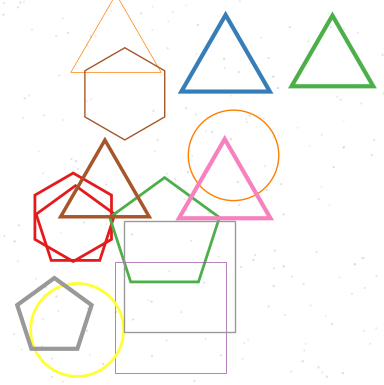[{"shape": "hexagon", "thickness": 2, "radius": 0.57, "center": [0.19, 0.436]}, {"shape": "pentagon", "thickness": 2, "radius": 0.54, "center": [0.196, 0.41]}, {"shape": "triangle", "thickness": 3, "radius": 0.66, "center": [0.586, 0.829]}, {"shape": "pentagon", "thickness": 2, "radius": 0.75, "center": [0.427, 0.389]}, {"shape": "triangle", "thickness": 3, "radius": 0.61, "center": [0.863, 0.837]}, {"shape": "square", "thickness": 0.5, "radius": 0.72, "center": [0.444, 0.174]}, {"shape": "triangle", "thickness": 0.5, "radius": 0.68, "center": [0.301, 0.88]}, {"shape": "circle", "thickness": 1, "radius": 0.59, "center": [0.607, 0.596]}, {"shape": "circle", "thickness": 2, "radius": 0.6, "center": [0.2, 0.143]}, {"shape": "triangle", "thickness": 2.5, "radius": 0.66, "center": [0.273, 0.503]}, {"shape": "hexagon", "thickness": 1, "radius": 0.6, "center": [0.324, 0.756]}, {"shape": "triangle", "thickness": 3, "radius": 0.69, "center": [0.584, 0.502]}, {"shape": "pentagon", "thickness": 3, "radius": 0.51, "center": [0.141, 0.176]}, {"shape": "square", "thickness": 1, "radius": 0.72, "center": [0.466, 0.282]}]